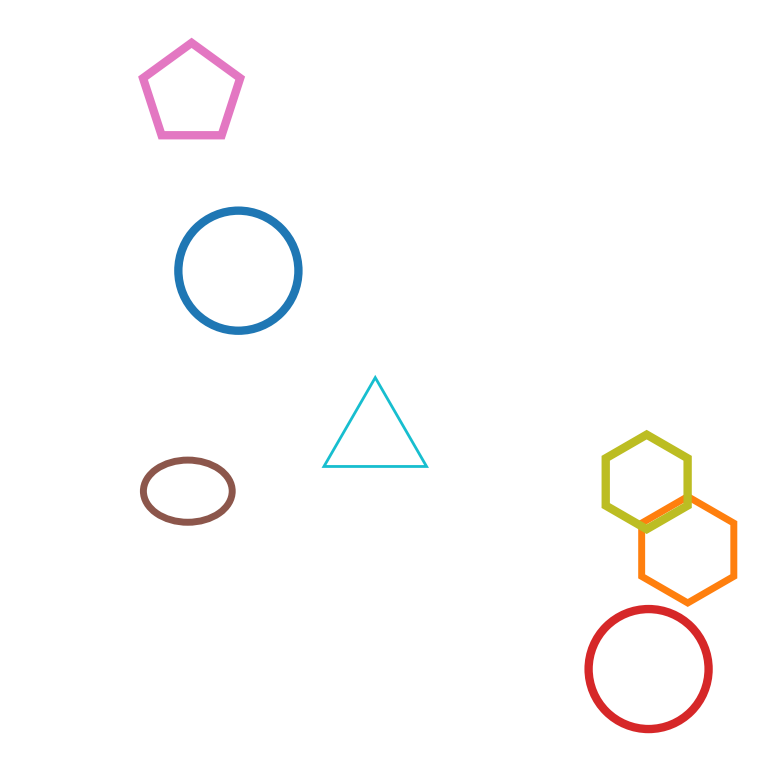[{"shape": "circle", "thickness": 3, "radius": 0.39, "center": [0.31, 0.648]}, {"shape": "hexagon", "thickness": 2.5, "radius": 0.35, "center": [0.893, 0.286]}, {"shape": "circle", "thickness": 3, "radius": 0.39, "center": [0.842, 0.131]}, {"shape": "oval", "thickness": 2.5, "radius": 0.29, "center": [0.244, 0.362]}, {"shape": "pentagon", "thickness": 3, "radius": 0.33, "center": [0.249, 0.878]}, {"shape": "hexagon", "thickness": 3, "radius": 0.31, "center": [0.84, 0.374]}, {"shape": "triangle", "thickness": 1, "radius": 0.38, "center": [0.487, 0.433]}]